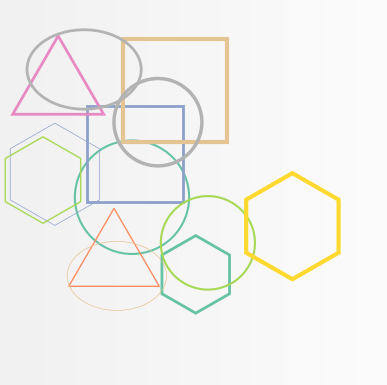[{"shape": "circle", "thickness": 1.5, "radius": 0.74, "center": [0.341, 0.488]}, {"shape": "hexagon", "thickness": 2, "radius": 0.5, "center": [0.505, 0.287]}, {"shape": "triangle", "thickness": 1, "radius": 0.67, "center": [0.294, 0.324]}, {"shape": "square", "thickness": 2, "radius": 0.62, "center": [0.348, 0.6]}, {"shape": "hexagon", "thickness": 0.5, "radius": 0.66, "center": [0.141, 0.547]}, {"shape": "triangle", "thickness": 2, "radius": 0.68, "center": [0.15, 0.771]}, {"shape": "hexagon", "thickness": 1, "radius": 0.56, "center": [0.111, 0.532]}, {"shape": "circle", "thickness": 1.5, "radius": 0.61, "center": [0.536, 0.369]}, {"shape": "hexagon", "thickness": 3, "radius": 0.69, "center": [0.755, 0.412]}, {"shape": "oval", "thickness": 0.5, "radius": 0.64, "center": [0.302, 0.283]}, {"shape": "square", "thickness": 3, "radius": 0.67, "center": [0.451, 0.764]}, {"shape": "oval", "thickness": 2, "radius": 0.74, "center": [0.217, 0.82]}, {"shape": "circle", "thickness": 2.5, "radius": 0.57, "center": [0.408, 0.683]}]